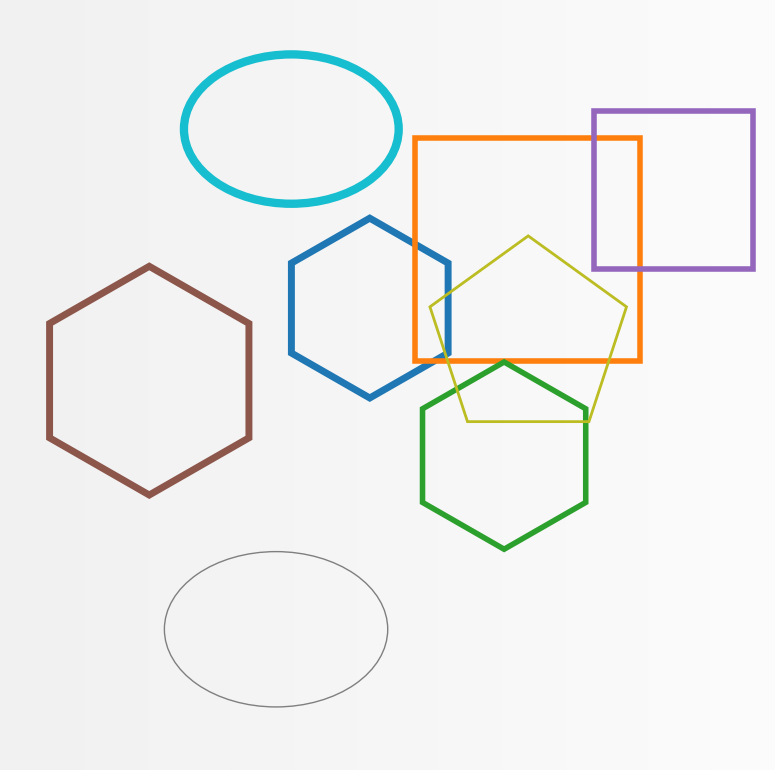[{"shape": "hexagon", "thickness": 2.5, "radius": 0.58, "center": [0.477, 0.6]}, {"shape": "square", "thickness": 2, "radius": 0.72, "center": [0.681, 0.676]}, {"shape": "hexagon", "thickness": 2, "radius": 0.61, "center": [0.65, 0.408]}, {"shape": "square", "thickness": 2, "radius": 0.51, "center": [0.869, 0.753]}, {"shape": "hexagon", "thickness": 2.5, "radius": 0.74, "center": [0.193, 0.506]}, {"shape": "oval", "thickness": 0.5, "radius": 0.72, "center": [0.356, 0.183]}, {"shape": "pentagon", "thickness": 1, "radius": 0.67, "center": [0.682, 0.56]}, {"shape": "oval", "thickness": 3, "radius": 0.69, "center": [0.376, 0.832]}]